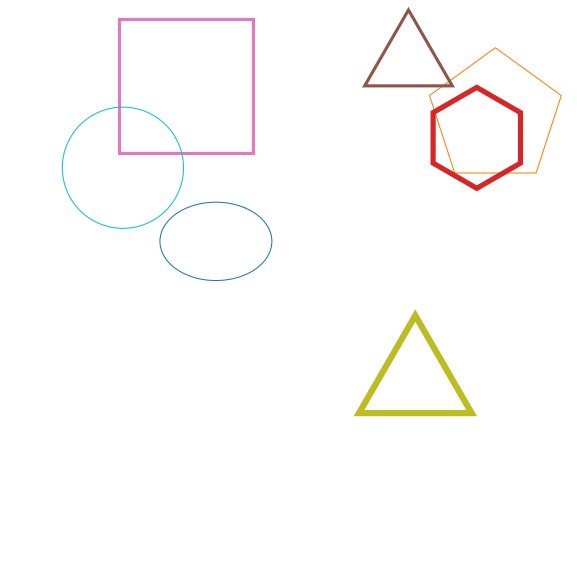[{"shape": "oval", "thickness": 0.5, "radius": 0.48, "center": [0.374, 0.581]}, {"shape": "pentagon", "thickness": 0.5, "radius": 0.6, "center": [0.858, 0.797]}, {"shape": "hexagon", "thickness": 2.5, "radius": 0.44, "center": [0.826, 0.76]}, {"shape": "triangle", "thickness": 1.5, "radius": 0.44, "center": [0.707, 0.894]}, {"shape": "square", "thickness": 1.5, "radius": 0.58, "center": [0.322, 0.851]}, {"shape": "triangle", "thickness": 3, "radius": 0.56, "center": [0.719, 0.34]}, {"shape": "circle", "thickness": 0.5, "radius": 0.52, "center": [0.213, 0.709]}]